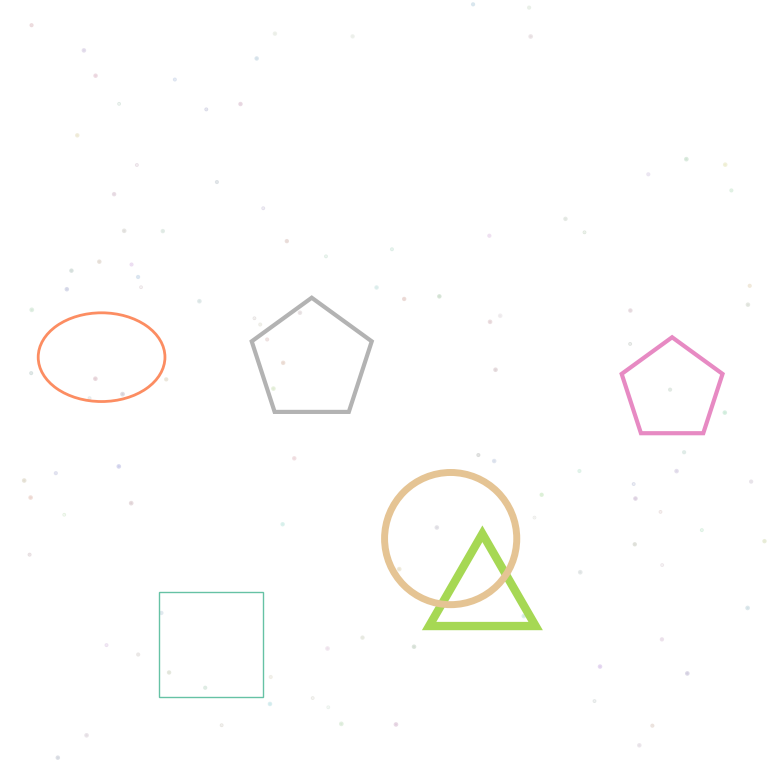[{"shape": "square", "thickness": 0.5, "radius": 0.34, "center": [0.274, 0.163]}, {"shape": "oval", "thickness": 1, "radius": 0.41, "center": [0.132, 0.536]}, {"shape": "pentagon", "thickness": 1.5, "radius": 0.34, "center": [0.873, 0.493]}, {"shape": "triangle", "thickness": 3, "radius": 0.4, "center": [0.626, 0.227]}, {"shape": "circle", "thickness": 2.5, "radius": 0.43, "center": [0.585, 0.301]}, {"shape": "pentagon", "thickness": 1.5, "radius": 0.41, "center": [0.405, 0.531]}]